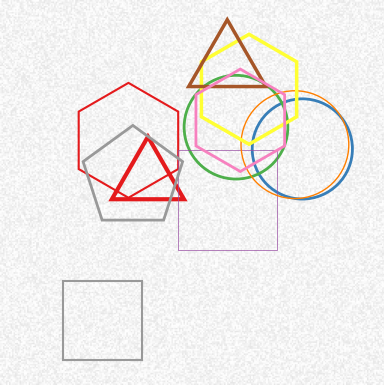[{"shape": "hexagon", "thickness": 1.5, "radius": 0.75, "center": [0.334, 0.636]}, {"shape": "triangle", "thickness": 3, "radius": 0.54, "center": [0.384, 0.537]}, {"shape": "circle", "thickness": 2, "radius": 0.65, "center": [0.785, 0.613]}, {"shape": "circle", "thickness": 2, "radius": 0.67, "center": [0.613, 0.67]}, {"shape": "square", "thickness": 0.5, "radius": 0.65, "center": [0.59, 0.481]}, {"shape": "circle", "thickness": 1, "radius": 0.7, "center": [0.766, 0.624]}, {"shape": "hexagon", "thickness": 2.5, "radius": 0.71, "center": [0.647, 0.768]}, {"shape": "triangle", "thickness": 2.5, "radius": 0.58, "center": [0.59, 0.833]}, {"shape": "hexagon", "thickness": 2, "radius": 0.67, "center": [0.624, 0.688]}, {"shape": "pentagon", "thickness": 2, "radius": 0.68, "center": [0.345, 0.538]}, {"shape": "square", "thickness": 1.5, "radius": 0.51, "center": [0.265, 0.167]}]